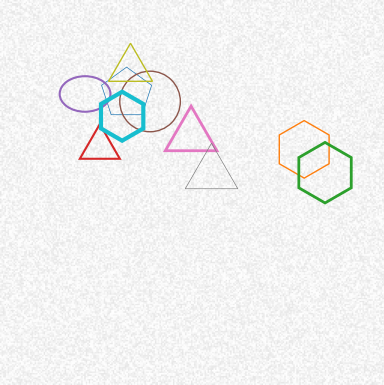[{"shape": "pentagon", "thickness": 0.5, "radius": 0.34, "center": [0.329, 0.757]}, {"shape": "hexagon", "thickness": 1, "radius": 0.37, "center": [0.79, 0.612]}, {"shape": "hexagon", "thickness": 2, "radius": 0.39, "center": [0.844, 0.551]}, {"shape": "triangle", "thickness": 1.5, "radius": 0.3, "center": [0.259, 0.618]}, {"shape": "oval", "thickness": 1.5, "radius": 0.33, "center": [0.221, 0.756]}, {"shape": "circle", "thickness": 1, "radius": 0.39, "center": [0.39, 0.736]}, {"shape": "triangle", "thickness": 2, "radius": 0.39, "center": [0.496, 0.647]}, {"shape": "triangle", "thickness": 0.5, "radius": 0.39, "center": [0.549, 0.549]}, {"shape": "triangle", "thickness": 1, "radius": 0.33, "center": [0.339, 0.822]}, {"shape": "hexagon", "thickness": 3, "radius": 0.32, "center": [0.317, 0.698]}]